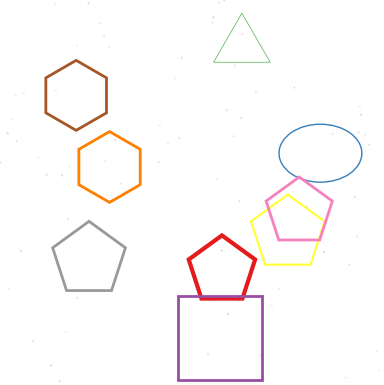[{"shape": "pentagon", "thickness": 3, "radius": 0.45, "center": [0.576, 0.298]}, {"shape": "oval", "thickness": 1, "radius": 0.54, "center": [0.832, 0.602]}, {"shape": "triangle", "thickness": 0.5, "radius": 0.42, "center": [0.628, 0.881]}, {"shape": "square", "thickness": 2, "radius": 0.54, "center": [0.571, 0.121]}, {"shape": "hexagon", "thickness": 2, "radius": 0.46, "center": [0.285, 0.566]}, {"shape": "pentagon", "thickness": 1.5, "radius": 0.5, "center": [0.748, 0.394]}, {"shape": "hexagon", "thickness": 2, "radius": 0.45, "center": [0.198, 0.752]}, {"shape": "pentagon", "thickness": 2, "radius": 0.45, "center": [0.777, 0.45]}, {"shape": "pentagon", "thickness": 2, "radius": 0.5, "center": [0.231, 0.326]}]